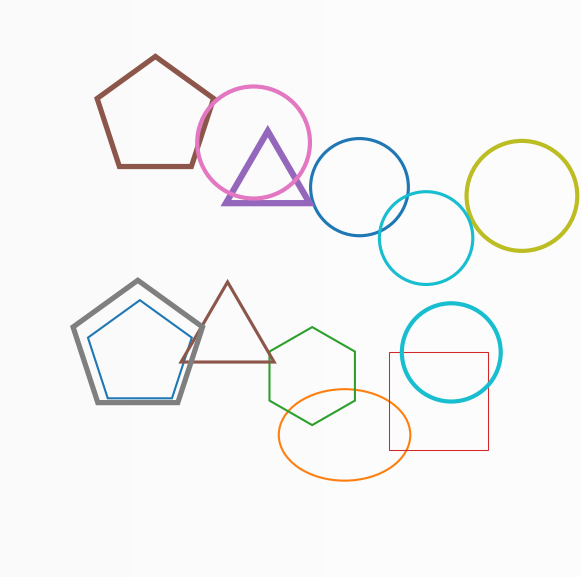[{"shape": "pentagon", "thickness": 1, "radius": 0.47, "center": [0.241, 0.385]}, {"shape": "circle", "thickness": 1.5, "radius": 0.42, "center": [0.618, 0.675]}, {"shape": "oval", "thickness": 1, "radius": 0.57, "center": [0.593, 0.246]}, {"shape": "hexagon", "thickness": 1, "radius": 0.42, "center": [0.537, 0.348]}, {"shape": "square", "thickness": 0.5, "radius": 0.43, "center": [0.754, 0.305]}, {"shape": "triangle", "thickness": 3, "radius": 0.42, "center": [0.461, 0.689]}, {"shape": "triangle", "thickness": 1.5, "radius": 0.46, "center": [0.392, 0.418]}, {"shape": "pentagon", "thickness": 2.5, "radius": 0.53, "center": [0.267, 0.796]}, {"shape": "circle", "thickness": 2, "radius": 0.48, "center": [0.436, 0.752]}, {"shape": "pentagon", "thickness": 2.5, "radius": 0.59, "center": [0.237, 0.397]}, {"shape": "circle", "thickness": 2, "radius": 0.48, "center": [0.898, 0.66]}, {"shape": "circle", "thickness": 1.5, "radius": 0.4, "center": [0.733, 0.587]}, {"shape": "circle", "thickness": 2, "radius": 0.43, "center": [0.776, 0.389]}]